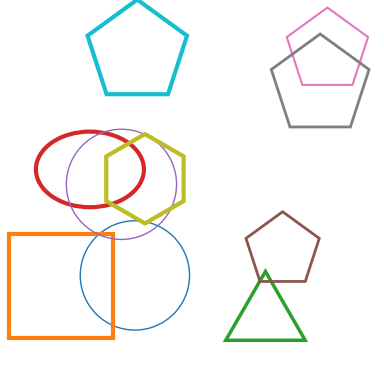[{"shape": "circle", "thickness": 1, "radius": 0.71, "center": [0.35, 0.285]}, {"shape": "square", "thickness": 3, "radius": 0.68, "center": [0.159, 0.256]}, {"shape": "triangle", "thickness": 2.5, "radius": 0.6, "center": [0.69, 0.176]}, {"shape": "oval", "thickness": 3, "radius": 0.7, "center": [0.234, 0.56]}, {"shape": "circle", "thickness": 1, "radius": 0.72, "center": [0.315, 0.521]}, {"shape": "pentagon", "thickness": 2, "radius": 0.5, "center": [0.734, 0.35]}, {"shape": "pentagon", "thickness": 1.5, "radius": 0.55, "center": [0.85, 0.869]}, {"shape": "pentagon", "thickness": 2, "radius": 0.67, "center": [0.832, 0.778]}, {"shape": "hexagon", "thickness": 3, "radius": 0.58, "center": [0.376, 0.536]}, {"shape": "pentagon", "thickness": 3, "radius": 0.68, "center": [0.357, 0.865]}]